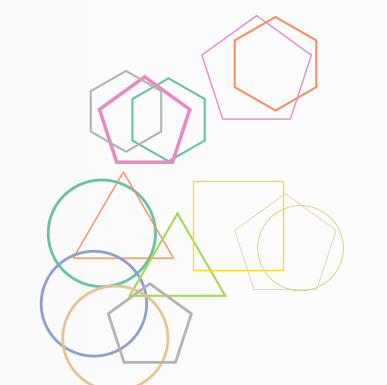[{"shape": "circle", "thickness": 2, "radius": 0.69, "center": [0.263, 0.394]}, {"shape": "hexagon", "thickness": 1.5, "radius": 0.54, "center": [0.435, 0.689]}, {"shape": "hexagon", "thickness": 1.5, "radius": 0.61, "center": [0.711, 0.834]}, {"shape": "triangle", "thickness": 1, "radius": 0.75, "center": [0.318, 0.404]}, {"shape": "circle", "thickness": 2, "radius": 0.68, "center": [0.242, 0.211]}, {"shape": "pentagon", "thickness": 2.5, "radius": 0.61, "center": [0.373, 0.678]}, {"shape": "pentagon", "thickness": 1, "radius": 0.74, "center": [0.662, 0.811]}, {"shape": "circle", "thickness": 0.5, "radius": 0.55, "center": [0.776, 0.355]}, {"shape": "triangle", "thickness": 1.5, "radius": 0.71, "center": [0.458, 0.303]}, {"shape": "square", "thickness": 1, "radius": 0.58, "center": [0.615, 0.414]}, {"shape": "circle", "thickness": 2, "radius": 0.68, "center": [0.298, 0.121]}, {"shape": "pentagon", "thickness": 0.5, "radius": 0.69, "center": [0.736, 0.359]}, {"shape": "hexagon", "thickness": 1.5, "radius": 0.52, "center": [0.325, 0.711]}, {"shape": "pentagon", "thickness": 2, "radius": 0.56, "center": [0.387, 0.15]}]